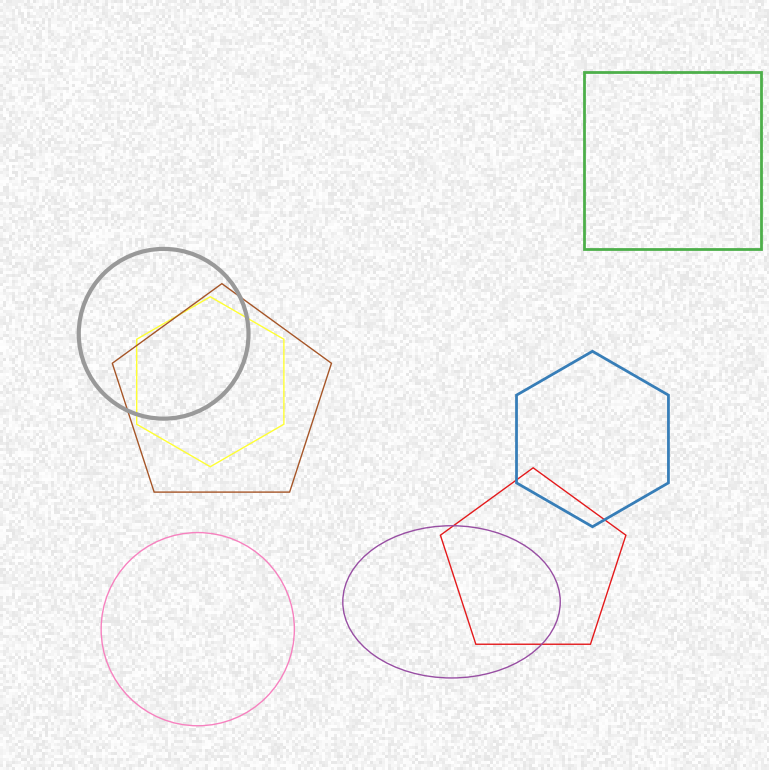[{"shape": "pentagon", "thickness": 0.5, "radius": 0.63, "center": [0.692, 0.266]}, {"shape": "hexagon", "thickness": 1, "radius": 0.57, "center": [0.769, 0.43]}, {"shape": "square", "thickness": 1, "radius": 0.57, "center": [0.873, 0.791]}, {"shape": "oval", "thickness": 0.5, "radius": 0.71, "center": [0.586, 0.218]}, {"shape": "hexagon", "thickness": 0.5, "radius": 0.55, "center": [0.273, 0.504]}, {"shape": "pentagon", "thickness": 0.5, "radius": 0.75, "center": [0.288, 0.482]}, {"shape": "circle", "thickness": 0.5, "radius": 0.63, "center": [0.257, 0.183]}, {"shape": "circle", "thickness": 1.5, "radius": 0.55, "center": [0.213, 0.567]}]